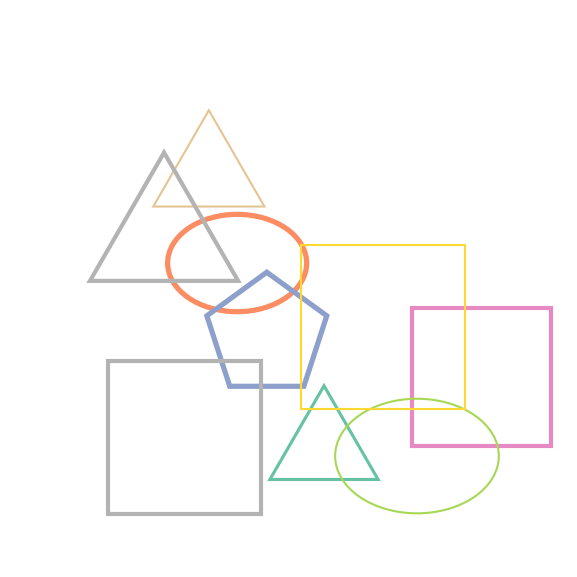[{"shape": "triangle", "thickness": 1.5, "radius": 0.54, "center": [0.561, 0.223]}, {"shape": "oval", "thickness": 2.5, "radius": 0.6, "center": [0.411, 0.544]}, {"shape": "pentagon", "thickness": 2.5, "radius": 0.55, "center": [0.462, 0.419]}, {"shape": "square", "thickness": 2, "radius": 0.6, "center": [0.834, 0.347]}, {"shape": "oval", "thickness": 1, "radius": 0.71, "center": [0.722, 0.209]}, {"shape": "square", "thickness": 1, "radius": 0.71, "center": [0.664, 0.432]}, {"shape": "triangle", "thickness": 1, "radius": 0.56, "center": [0.362, 0.697]}, {"shape": "triangle", "thickness": 2, "radius": 0.74, "center": [0.284, 0.587]}, {"shape": "square", "thickness": 2, "radius": 0.66, "center": [0.32, 0.241]}]